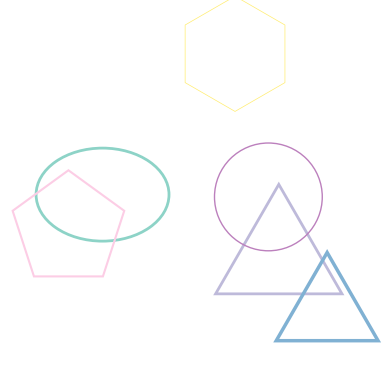[{"shape": "oval", "thickness": 2, "radius": 0.86, "center": [0.266, 0.494]}, {"shape": "triangle", "thickness": 2, "radius": 0.95, "center": [0.724, 0.332]}, {"shape": "triangle", "thickness": 2.5, "radius": 0.76, "center": [0.85, 0.191]}, {"shape": "pentagon", "thickness": 1.5, "radius": 0.76, "center": [0.178, 0.405]}, {"shape": "circle", "thickness": 1, "radius": 0.7, "center": [0.697, 0.489]}, {"shape": "hexagon", "thickness": 0.5, "radius": 0.75, "center": [0.61, 0.86]}]